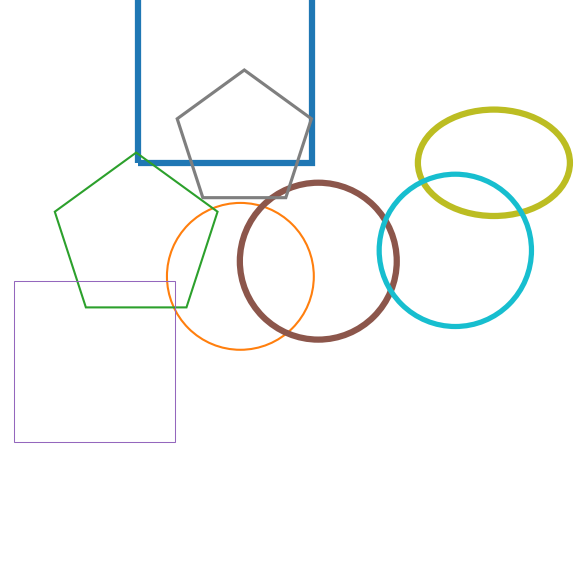[{"shape": "square", "thickness": 3, "radius": 0.75, "center": [0.389, 0.867]}, {"shape": "circle", "thickness": 1, "radius": 0.64, "center": [0.416, 0.521]}, {"shape": "pentagon", "thickness": 1, "radius": 0.74, "center": [0.236, 0.587]}, {"shape": "square", "thickness": 0.5, "radius": 0.7, "center": [0.164, 0.374]}, {"shape": "circle", "thickness": 3, "radius": 0.68, "center": [0.551, 0.547]}, {"shape": "pentagon", "thickness": 1.5, "radius": 0.61, "center": [0.423, 0.756]}, {"shape": "oval", "thickness": 3, "radius": 0.66, "center": [0.855, 0.717]}, {"shape": "circle", "thickness": 2.5, "radius": 0.66, "center": [0.788, 0.566]}]